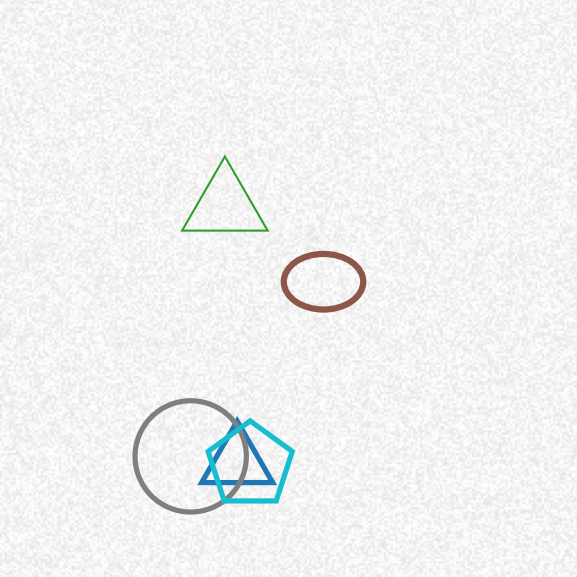[{"shape": "triangle", "thickness": 2.5, "radius": 0.36, "center": [0.411, 0.199]}, {"shape": "triangle", "thickness": 1, "radius": 0.43, "center": [0.389, 0.643]}, {"shape": "oval", "thickness": 3, "radius": 0.34, "center": [0.56, 0.511]}, {"shape": "circle", "thickness": 2.5, "radius": 0.48, "center": [0.33, 0.209]}, {"shape": "pentagon", "thickness": 2.5, "radius": 0.38, "center": [0.433, 0.194]}]